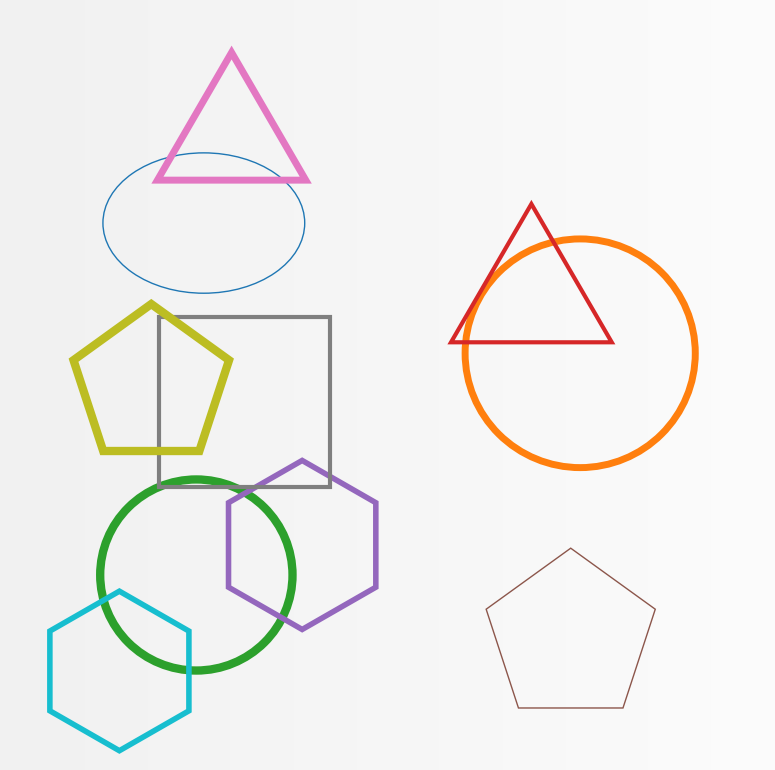[{"shape": "oval", "thickness": 0.5, "radius": 0.65, "center": [0.263, 0.71]}, {"shape": "circle", "thickness": 2.5, "radius": 0.74, "center": [0.749, 0.541]}, {"shape": "circle", "thickness": 3, "radius": 0.62, "center": [0.253, 0.253]}, {"shape": "triangle", "thickness": 1.5, "radius": 0.6, "center": [0.686, 0.615]}, {"shape": "hexagon", "thickness": 2, "radius": 0.55, "center": [0.39, 0.292]}, {"shape": "pentagon", "thickness": 0.5, "radius": 0.57, "center": [0.736, 0.173]}, {"shape": "triangle", "thickness": 2.5, "radius": 0.55, "center": [0.299, 0.821]}, {"shape": "square", "thickness": 1.5, "radius": 0.55, "center": [0.316, 0.478]}, {"shape": "pentagon", "thickness": 3, "radius": 0.53, "center": [0.195, 0.5]}, {"shape": "hexagon", "thickness": 2, "radius": 0.52, "center": [0.154, 0.129]}]